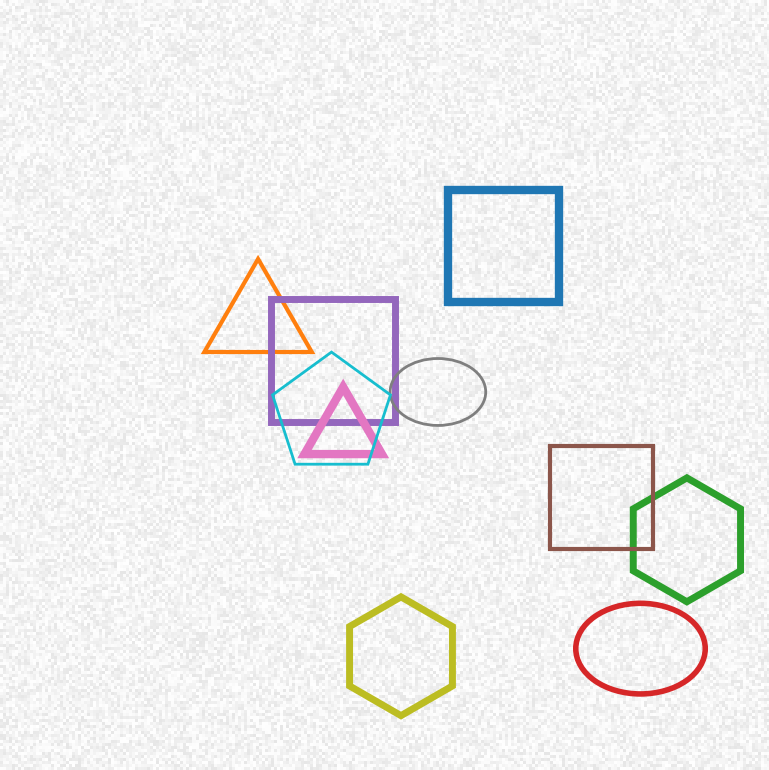[{"shape": "square", "thickness": 3, "radius": 0.36, "center": [0.654, 0.68]}, {"shape": "triangle", "thickness": 1.5, "radius": 0.4, "center": [0.335, 0.583]}, {"shape": "hexagon", "thickness": 2.5, "radius": 0.4, "center": [0.892, 0.299]}, {"shape": "oval", "thickness": 2, "radius": 0.42, "center": [0.832, 0.158]}, {"shape": "square", "thickness": 2.5, "radius": 0.4, "center": [0.432, 0.532]}, {"shape": "square", "thickness": 1.5, "radius": 0.34, "center": [0.781, 0.354]}, {"shape": "triangle", "thickness": 3, "radius": 0.29, "center": [0.446, 0.439]}, {"shape": "oval", "thickness": 1, "radius": 0.31, "center": [0.569, 0.491]}, {"shape": "hexagon", "thickness": 2.5, "radius": 0.39, "center": [0.521, 0.148]}, {"shape": "pentagon", "thickness": 1, "radius": 0.4, "center": [0.431, 0.462]}]